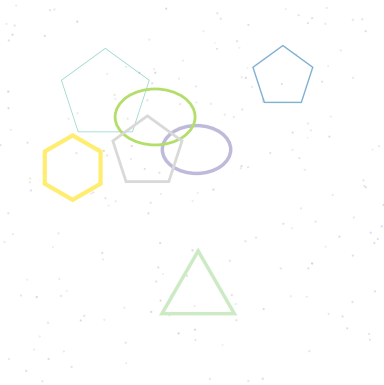[{"shape": "pentagon", "thickness": 0.5, "radius": 0.6, "center": [0.274, 0.755]}, {"shape": "oval", "thickness": 2.5, "radius": 0.44, "center": [0.51, 0.612]}, {"shape": "pentagon", "thickness": 1, "radius": 0.41, "center": [0.735, 0.8]}, {"shape": "oval", "thickness": 2, "radius": 0.52, "center": [0.403, 0.696]}, {"shape": "pentagon", "thickness": 2, "radius": 0.47, "center": [0.383, 0.605]}, {"shape": "triangle", "thickness": 2.5, "radius": 0.54, "center": [0.515, 0.24]}, {"shape": "hexagon", "thickness": 3, "radius": 0.42, "center": [0.189, 0.565]}]